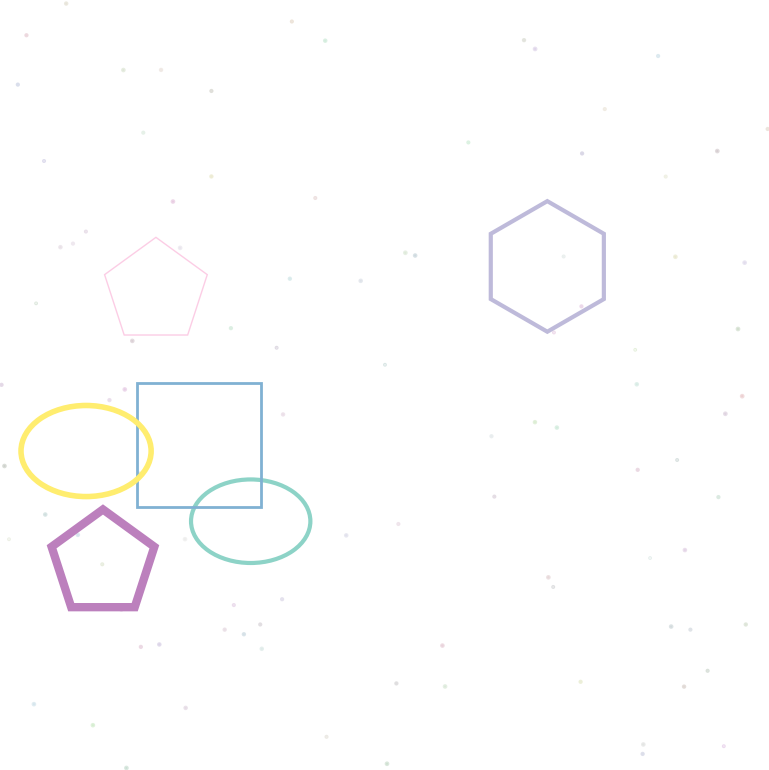[{"shape": "oval", "thickness": 1.5, "radius": 0.39, "center": [0.326, 0.323]}, {"shape": "hexagon", "thickness": 1.5, "radius": 0.42, "center": [0.711, 0.654]}, {"shape": "square", "thickness": 1, "radius": 0.4, "center": [0.259, 0.421]}, {"shape": "pentagon", "thickness": 0.5, "radius": 0.35, "center": [0.202, 0.622]}, {"shape": "pentagon", "thickness": 3, "radius": 0.35, "center": [0.134, 0.268]}, {"shape": "oval", "thickness": 2, "radius": 0.42, "center": [0.112, 0.414]}]